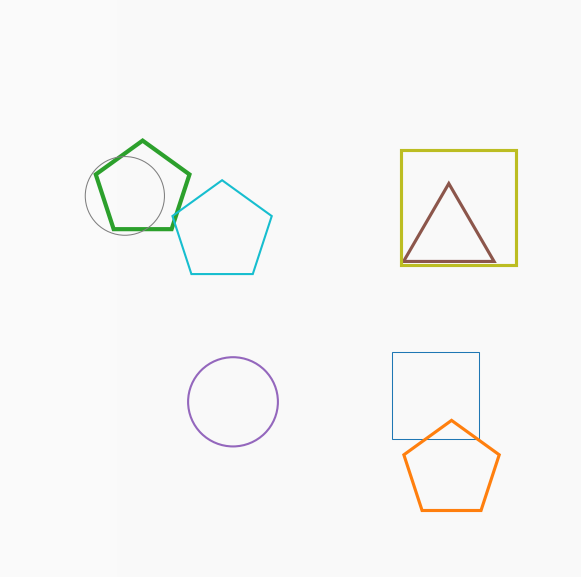[{"shape": "square", "thickness": 0.5, "radius": 0.38, "center": [0.749, 0.314]}, {"shape": "pentagon", "thickness": 1.5, "radius": 0.43, "center": [0.777, 0.185]}, {"shape": "pentagon", "thickness": 2, "radius": 0.42, "center": [0.245, 0.671]}, {"shape": "circle", "thickness": 1, "radius": 0.39, "center": [0.401, 0.303]}, {"shape": "triangle", "thickness": 1.5, "radius": 0.45, "center": [0.772, 0.591]}, {"shape": "circle", "thickness": 0.5, "radius": 0.34, "center": [0.215, 0.66]}, {"shape": "square", "thickness": 1.5, "radius": 0.5, "center": [0.789, 0.64]}, {"shape": "pentagon", "thickness": 1, "radius": 0.45, "center": [0.382, 0.597]}]